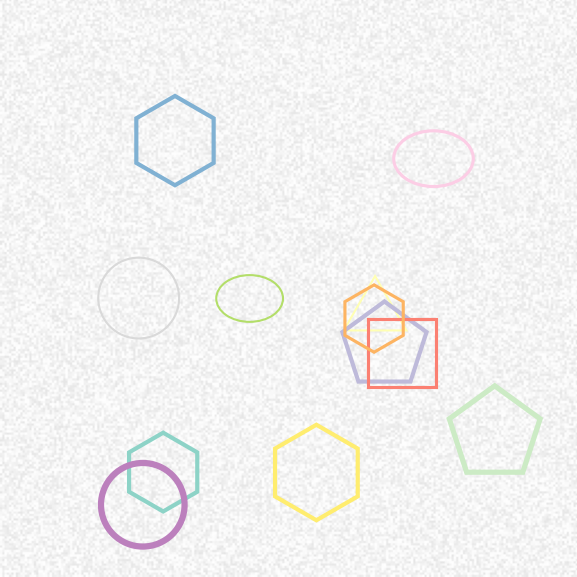[{"shape": "hexagon", "thickness": 2, "radius": 0.34, "center": [0.283, 0.182]}, {"shape": "triangle", "thickness": 1, "radius": 0.31, "center": [0.649, 0.458]}, {"shape": "pentagon", "thickness": 2, "radius": 0.38, "center": [0.666, 0.4]}, {"shape": "square", "thickness": 1.5, "radius": 0.29, "center": [0.696, 0.387]}, {"shape": "hexagon", "thickness": 2, "radius": 0.39, "center": [0.303, 0.756]}, {"shape": "hexagon", "thickness": 1.5, "radius": 0.29, "center": [0.648, 0.448]}, {"shape": "oval", "thickness": 1, "radius": 0.29, "center": [0.432, 0.482]}, {"shape": "oval", "thickness": 1.5, "radius": 0.34, "center": [0.751, 0.724]}, {"shape": "circle", "thickness": 1, "radius": 0.35, "center": [0.24, 0.483]}, {"shape": "circle", "thickness": 3, "radius": 0.36, "center": [0.247, 0.125]}, {"shape": "pentagon", "thickness": 2.5, "radius": 0.41, "center": [0.857, 0.248]}, {"shape": "hexagon", "thickness": 2, "radius": 0.41, "center": [0.548, 0.181]}]